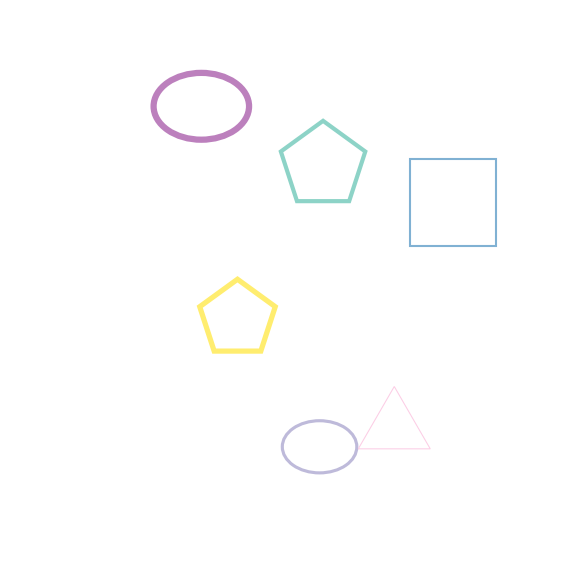[{"shape": "pentagon", "thickness": 2, "radius": 0.38, "center": [0.559, 0.713]}, {"shape": "oval", "thickness": 1.5, "radius": 0.32, "center": [0.553, 0.225]}, {"shape": "square", "thickness": 1, "radius": 0.38, "center": [0.784, 0.649]}, {"shape": "triangle", "thickness": 0.5, "radius": 0.36, "center": [0.683, 0.258]}, {"shape": "oval", "thickness": 3, "radius": 0.41, "center": [0.349, 0.815]}, {"shape": "pentagon", "thickness": 2.5, "radius": 0.34, "center": [0.411, 0.447]}]